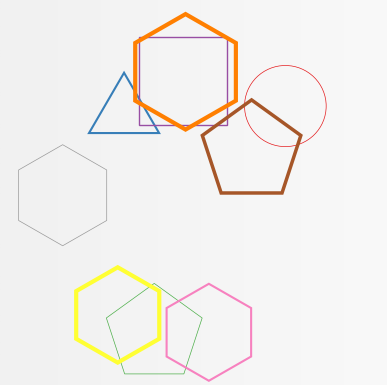[{"shape": "circle", "thickness": 0.5, "radius": 0.53, "center": [0.736, 0.725]}, {"shape": "triangle", "thickness": 1.5, "radius": 0.52, "center": [0.32, 0.707]}, {"shape": "pentagon", "thickness": 0.5, "radius": 0.65, "center": [0.398, 0.134]}, {"shape": "square", "thickness": 1, "radius": 0.57, "center": [0.472, 0.789]}, {"shape": "hexagon", "thickness": 3, "radius": 0.75, "center": [0.479, 0.813]}, {"shape": "hexagon", "thickness": 3, "radius": 0.62, "center": [0.304, 0.182]}, {"shape": "pentagon", "thickness": 2.5, "radius": 0.67, "center": [0.649, 0.607]}, {"shape": "hexagon", "thickness": 1.5, "radius": 0.63, "center": [0.539, 0.137]}, {"shape": "hexagon", "thickness": 0.5, "radius": 0.66, "center": [0.162, 0.493]}]